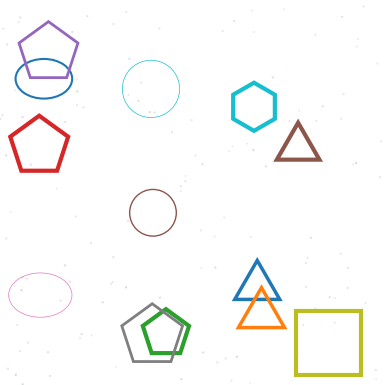[{"shape": "triangle", "thickness": 2.5, "radius": 0.34, "center": [0.668, 0.256]}, {"shape": "oval", "thickness": 1.5, "radius": 0.37, "center": [0.114, 0.795]}, {"shape": "triangle", "thickness": 2.5, "radius": 0.35, "center": [0.679, 0.184]}, {"shape": "pentagon", "thickness": 3, "radius": 0.32, "center": [0.431, 0.134]}, {"shape": "pentagon", "thickness": 3, "radius": 0.4, "center": [0.102, 0.62]}, {"shape": "pentagon", "thickness": 2, "radius": 0.4, "center": [0.126, 0.863]}, {"shape": "triangle", "thickness": 3, "radius": 0.32, "center": [0.774, 0.617]}, {"shape": "circle", "thickness": 1, "radius": 0.3, "center": [0.397, 0.447]}, {"shape": "oval", "thickness": 0.5, "radius": 0.41, "center": [0.105, 0.234]}, {"shape": "pentagon", "thickness": 2, "radius": 0.41, "center": [0.395, 0.128]}, {"shape": "square", "thickness": 3, "radius": 0.42, "center": [0.854, 0.109]}, {"shape": "hexagon", "thickness": 3, "radius": 0.31, "center": [0.66, 0.723]}, {"shape": "circle", "thickness": 0.5, "radius": 0.37, "center": [0.392, 0.769]}]